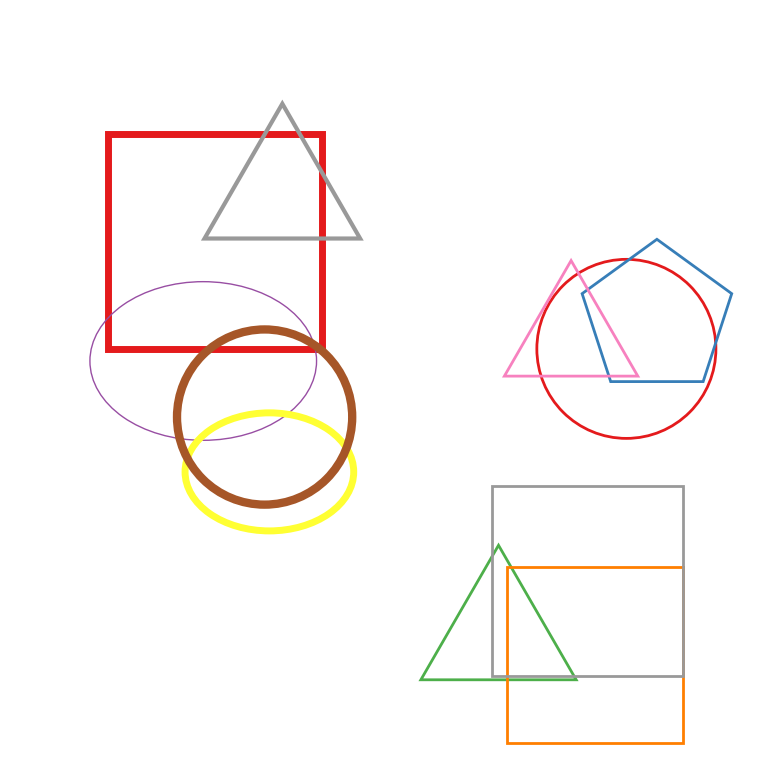[{"shape": "square", "thickness": 2.5, "radius": 0.7, "center": [0.279, 0.686]}, {"shape": "circle", "thickness": 1, "radius": 0.58, "center": [0.813, 0.547]}, {"shape": "pentagon", "thickness": 1, "radius": 0.51, "center": [0.853, 0.587]}, {"shape": "triangle", "thickness": 1, "radius": 0.58, "center": [0.647, 0.175]}, {"shape": "oval", "thickness": 0.5, "radius": 0.74, "center": [0.264, 0.531]}, {"shape": "square", "thickness": 1, "radius": 0.57, "center": [0.773, 0.15]}, {"shape": "oval", "thickness": 2.5, "radius": 0.55, "center": [0.35, 0.387]}, {"shape": "circle", "thickness": 3, "radius": 0.57, "center": [0.344, 0.458]}, {"shape": "triangle", "thickness": 1, "radius": 0.5, "center": [0.742, 0.562]}, {"shape": "square", "thickness": 1, "radius": 0.62, "center": [0.763, 0.246]}, {"shape": "triangle", "thickness": 1.5, "radius": 0.58, "center": [0.367, 0.749]}]